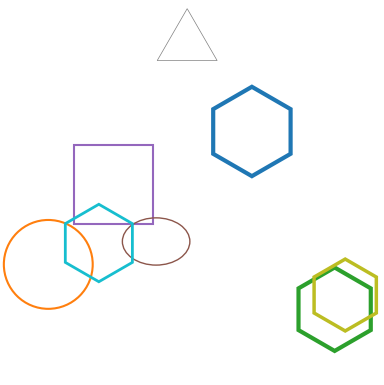[{"shape": "hexagon", "thickness": 3, "radius": 0.58, "center": [0.654, 0.659]}, {"shape": "circle", "thickness": 1.5, "radius": 0.58, "center": [0.125, 0.313]}, {"shape": "hexagon", "thickness": 3, "radius": 0.54, "center": [0.869, 0.197]}, {"shape": "square", "thickness": 1.5, "radius": 0.51, "center": [0.294, 0.52]}, {"shape": "oval", "thickness": 1, "radius": 0.44, "center": [0.406, 0.373]}, {"shape": "triangle", "thickness": 0.5, "radius": 0.45, "center": [0.486, 0.888]}, {"shape": "hexagon", "thickness": 2.5, "radius": 0.47, "center": [0.897, 0.234]}, {"shape": "hexagon", "thickness": 2, "radius": 0.5, "center": [0.257, 0.369]}]